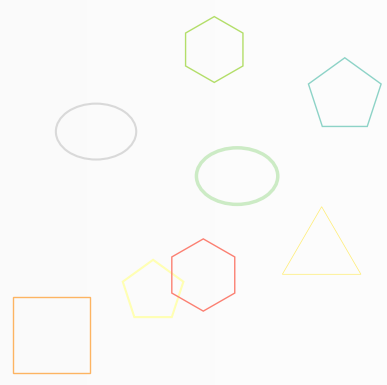[{"shape": "pentagon", "thickness": 1, "radius": 0.49, "center": [0.89, 0.751]}, {"shape": "pentagon", "thickness": 1.5, "radius": 0.41, "center": [0.395, 0.243]}, {"shape": "hexagon", "thickness": 1, "radius": 0.47, "center": [0.525, 0.286]}, {"shape": "square", "thickness": 1, "radius": 0.49, "center": [0.134, 0.131]}, {"shape": "hexagon", "thickness": 1, "radius": 0.43, "center": [0.553, 0.871]}, {"shape": "oval", "thickness": 1.5, "radius": 0.52, "center": [0.248, 0.658]}, {"shape": "oval", "thickness": 2.5, "radius": 0.52, "center": [0.612, 0.543]}, {"shape": "triangle", "thickness": 0.5, "radius": 0.59, "center": [0.83, 0.346]}]